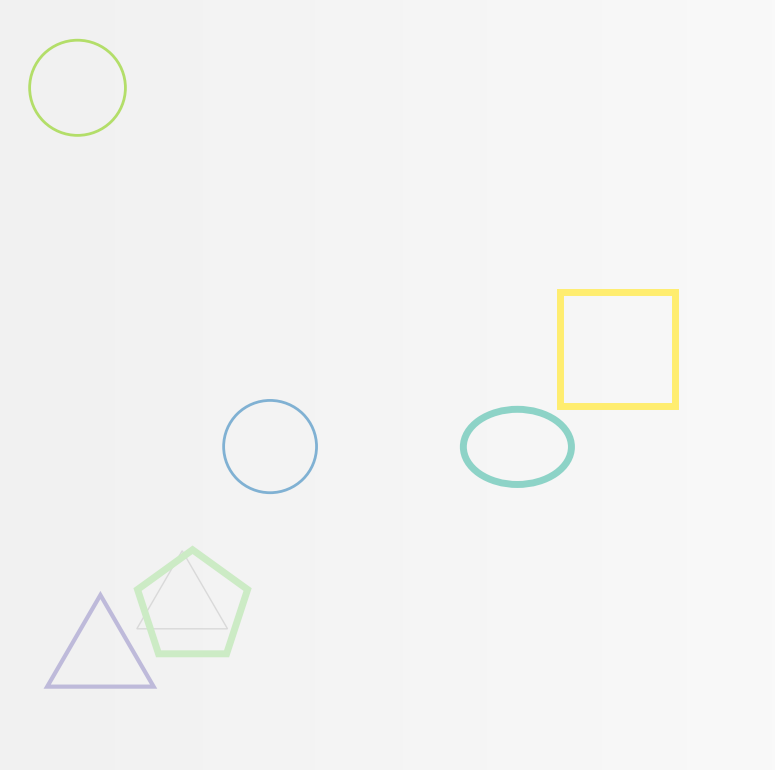[{"shape": "oval", "thickness": 2.5, "radius": 0.35, "center": [0.668, 0.42]}, {"shape": "triangle", "thickness": 1.5, "radius": 0.4, "center": [0.13, 0.148]}, {"shape": "circle", "thickness": 1, "radius": 0.3, "center": [0.349, 0.42]}, {"shape": "circle", "thickness": 1, "radius": 0.31, "center": [0.1, 0.886]}, {"shape": "triangle", "thickness": 0.5, "radius": 0.34, "center": [0.235, 0.217]}, {"shape": "pentagon", "thickness": 2.5, "radius": 0.37, "center": [0.248, 0.211]}, {"shape": "square", "thickness": 2.5, "radius": 0.37, "center": [0.797, 0.547]}]